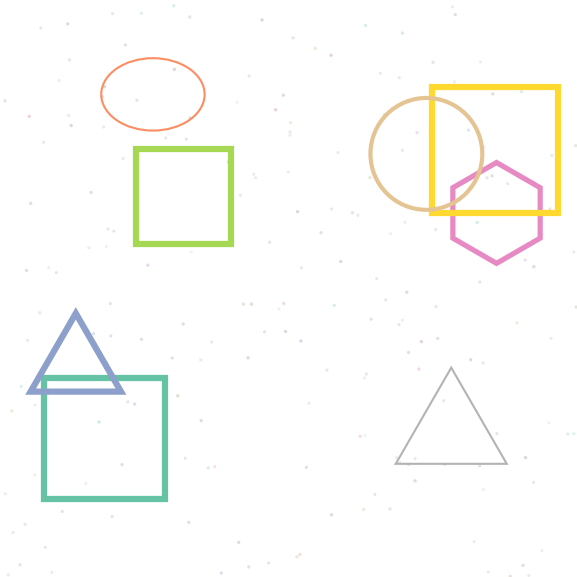[{"shape": "square", "thickness": 3, "radius": 0.52, "center": [0.181, 0.24]}, {"shape": "oval", "thickness": 1, "radius": 0.45, "center": [0.265, 0.836]}, {"shape": "triangle", "thickness": 3, "radius": 0.45, "center": [0.131, 0.366]}, {"shape": "hexagon", "thickness": 2.5, "radius": 0.44, "center": [0.86, 0.63]}, {"shape": "square", "thickness": 3, "radius": 0.41, "center": [0.318, 0.659]}, {"shape": "square", "thickness": 3, "radius": 0.54, "center": [0.857, 0.739]}, {"shape": "circle", "thickness": 2, "radius": 0.48, "center": [0.738, 0.733]}, {"shape": "triangle", "thickness": 1, "radius": 0.56, "center": [0.781, 0.251]}]